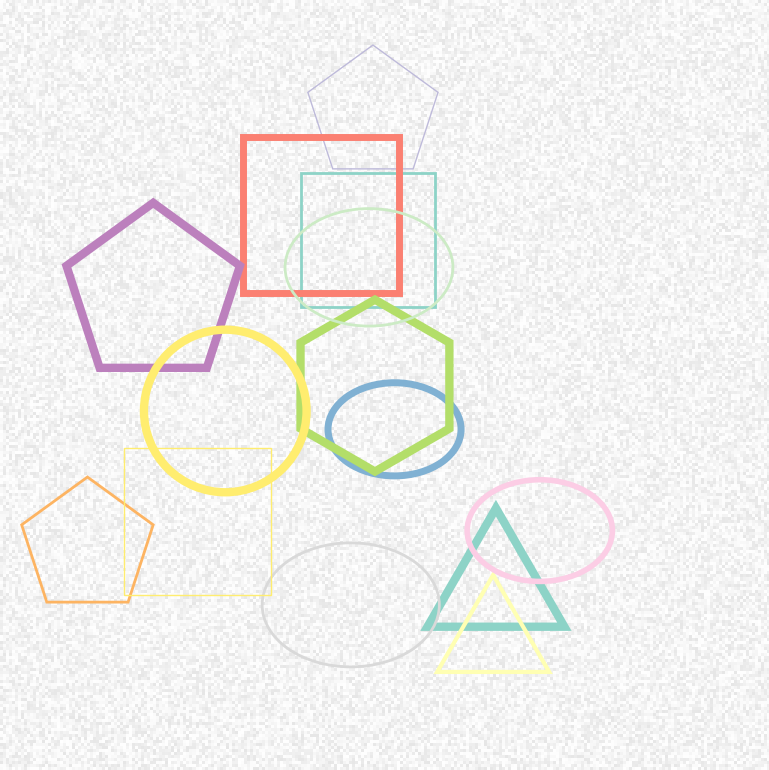[{"shape": "square", "thickness": 1, "radius": 0.43, "center": [0.478, 0.688]}, {"shape": "triangle", "thickness": 3, "radius": 0.51, "center": [0.644, 0.237]}, {"shape": "triangle", "thickness": 1.5, "radius": 0.42, "center": [0.64, 0.169]}, {"shape": "pentagon", "thickness": 0.5, "radius": 0.44, "center": [0.484, 0.853]}, {"shape": "square", "thickness": 2.5, "radius": 0.51, "center": [0.417, 0.72]}, {"shape": "oval", "thickness": 2.5, "radius": 0.43, "center": [0.512, 0.442]}, {"shape": "pentagon", "thickness": 1, "radius": 0.45, "center": [0.114, 0.291]}, {"shape": "hexagon", "thickness": 3, "radius": 0.56, "center": [0.487, 0.499]}, {"shape": "oval", "thickness": 2, "radius": 0.47, "center": [0.701, 0.311]}, {"shape": "oval", "thickness": 1, "radius": 0.58, "center": [0.456, 0.214]}, {"shape": "pentagon", "thickness": 3, "radius": 0.59, "center": [0.199, 0.618]}, {"shape": "oval", "thickness": 1, "radius": 0.54, "center": [0.479, 0.653]}, {"shape": "square", "thickness": 0.5, "radius": 0.48, "center": [0.256, 0.323]}, {"shape": "circle", "thickness": 3, "radius": 0.53, "center": [0.293, 0.466]}]